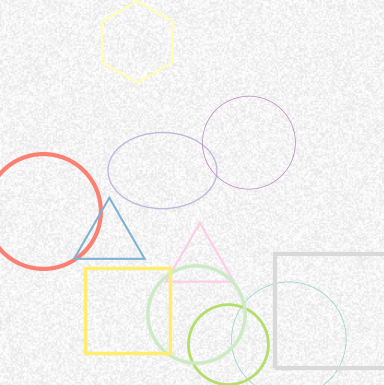[{"shape": "circle", "thickness": 0.5, "radius": 0.74, "center": [0.75, 0.119]}, {"shape": "hexagon", "thickness": 1.5, "radius": 0.53, "center": [0.357, 0.891]}, {"shape": "oval", "thickness": 1, "radius": 0.71, "center": [0.422, 0.557]}, {"shape": "circle", "thickness": 3, "radius": 0.75, "center": [0.113, 0.451]}, {"shape": "triangle", "thickness": 1.5, "radius": 0.53, "center": [0.284, 0.381]}, {"shape": "circle", "thickness": 2, "radius": 0.52, "center": [0.593, 0.105]}, {"shape": "triangle", "thickness": 1.5, "radius": 0.51, "center": [0.519, 0.319]}, {"shape": "square", "thickness": 3, "radius": 0.74, "center": [0.863, 0.193]}, {"shape": "circle", "thickness": 0.5, "radius": 0.6, "center": [0.647, 0.629]}, {"shape": "circle", "thickness": 2.5, "radius": 0.63, "center": [0.51, 0.183]}, {"shape": "square", "thickness": 2.5, "radius": 0.55, "center": [0.332, 0.193]}]